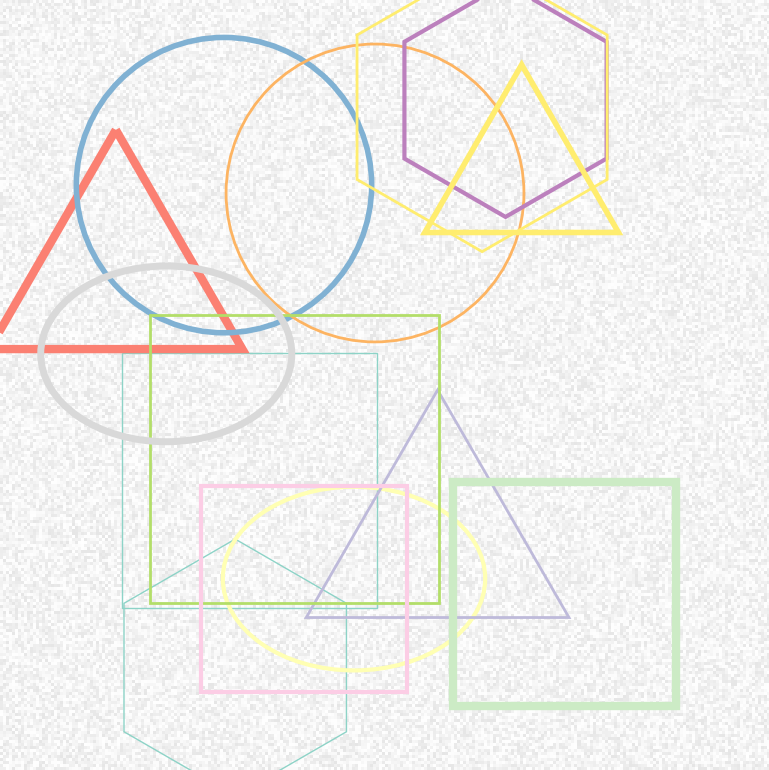[{"shape": "square", "thickness": 0.5, "radius": 0.83, "center": [0.324, 0.376]}, {"shape": "hexagon", "thickness": 0.5, "radius": 0.83, "center": [0.305, 0.133]}, {"shape": "oval", "thickness": 1.5, "radius": 0.85, "center": [0.46, 0.249]}, {"shape": "triangle", "thickness": 1, "radius": 0.99, "center": [0.568, 0.297]}, {"shape": "triangle", "thickness": 3, "radius": 0.95, "center": [0.15, 0.642]}, {"shape": "circle", "thickness": 2, "radius": 0.96, "center": [0.291, 0.76]}, {"shape": "circle", "thickness": 1, "radius": 0.97, "center": [0.487, 0.749]}, {"shape": "square", "thickness": 1, "radius": 0.94, "center": [0.382, 0.404]}, {"shape": "square", "thickness": 1.5, "radius": 0.67, "center": [0.395, 0.235]}, {"shape": "oval", "thickness": 2.5, "radius": 0.82, "center": [0.216, 0.54]}, {"shape": "hexagon", "thickness": 1.5, "radius": 0.76, "center": [0.657, 0.87]}, {"shape": "square", "thickness": 3, "radius": 0.72, "center": [0.733, 0.229]}, {"shape": "triangle", "thickness": 2, "radius": 0.73, "center": [0.677, 0.771]}, {"shape": "hexagon", "thickness": 1, "radius": 0.94, "center": [0.626, 0.861]}]